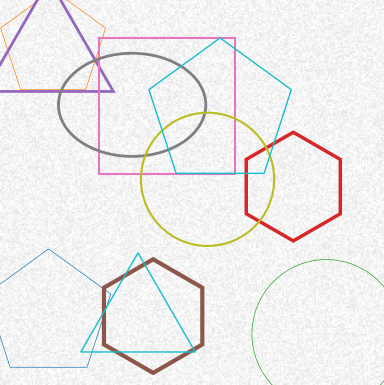[{"shape": "pentagon", "thickness": 0.5, "radius": 0.85, "center": [0.126, 0.184]}, {"shape": "pentagon", "thickness": 0.5, "radius": 0.72, "center": [0.138, 0.883]}, {"shape": "circle", "thickness": 0.5, "radius": 0.97, "center": [0.848, 0.133]}, {"shape": "hexagon", "thickness": 2.5, "radius": 0.71, "center": [0.762, 0.515]}, {"shape": "triangle", "thickness": 2, "radius": 0.97, "center": [0.127, 0.859]}, {"shape": "hexagon", "thickness": 3, "radius": 0.74, "center": [0.398, 0.179]}, {"shape": "square", "thickness": 1.5, "radius": 0.88, "center": [0.434, 0.725]}, {"shape": "oval", "thickness": 2, "radius": 0.96, "center": [0.343, 0.728]}, {"shape": "circle", "thickness": 1.5, "radius": 0.87, "center": [0.539, 0.534]}, {"shape": "triangle", "thickness": 1, "radius": 0.86, "center": [0.358, 0.172]}, {"shape": "pentagon", "thickness": 1, "radius": 0.97, "center": [0.572, 0.707]}]